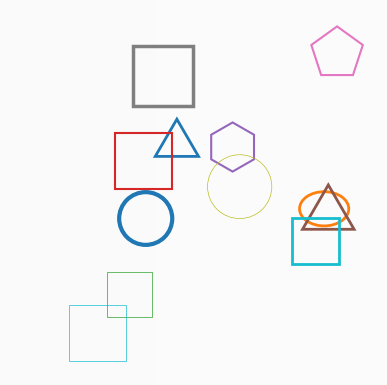[{"shape": "triangle", "thickness": 2, "radius": 0.32, "center": [0.456, 0.626]}, {"shape": "circle", "thickness": 3, "radius": 0.34, "center": [0.376, 0.432]}, {"shape": "oval", "thickness": 2, "radius": 0.32, "center": [0.837, 0.458]}, {"shape": "square", "thickness": 0.5, "radius": 0.29, "center": [0.333, 0.235]}, {"shape": "square", "thickness": 1.5, "radius": 0.36, "center": [0.37, 0.581]}, {"shape": "hexagon", "thickness": 1.5, "radius": 0.32, "center": [0.6, 0.618]}, {"shape": "triangle", "thickness": 2, "radius": 0.38, "center": [0.847, 0.443]}, {"shape": "pentagon", "thickness": 1.5, "radius": 0.35, "center": [0.87, 0.862]}, {"shape": "square", "thickness": 2.5, "radius": 0.39, "center": [0.42, 0.802]}, {"shape": "circle", "thickness": 0.5, "radius": 0.41, "center": [0.619, 0.515]}, {"shape": "square", "thickness": 2, "radius": 0.3, "center": [0.815, 0.373]}, {"shape": "square", "thickness": 0.5, "radius": 0.36, "center": [0.251, 0.136]}]